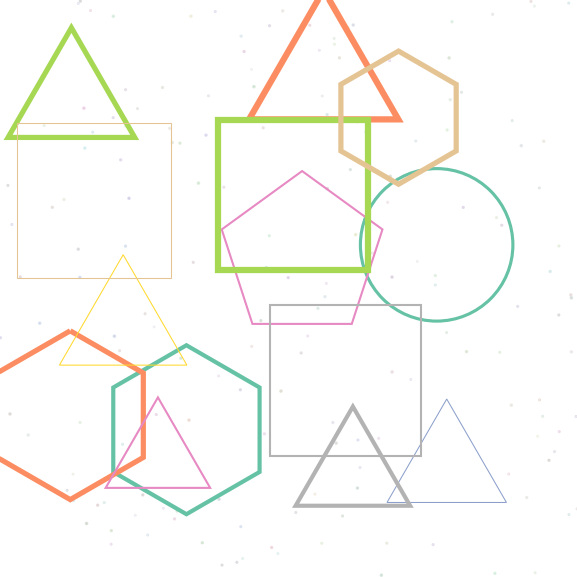[{"shape": "circle", "thickness": 1.5, "radius": 0.66, "center": [0.756, 0.575]}, {"shape": "hexagon", "thickness": 2, "radius": 0.73, "center": [0.323, 0.255]}, {"shape": "triangle", "thickness": 3, "radius": 0.75, "center": [0.561, 0.867]}, {"shape": "hexagon", "thickness": 2.5, "radius": 0.73, "center": [0.122, 0.28]}, {"shape": "triangle", "thickness": 0.5, "radius": 0.6, "center": [0.774, 0.189]}, {"shape": "triangle", "thickness": 1, "radius": 0.52, "center": [0.273, 0.207]}, {"shape": "pentagon", "thickness": 1, "radius": 0.73, "center": [0.523, 0.557]}, {"shape": "triangle", "thickness": 2.5, "radius": 0.63, "center": [0.124, 0.824]}, {"shape": "square", "thickness": 3, "radius": 0.65, "center": [0.507, 0.662]}, {"shape": "triangle", "thickness": 0.5, "radius": 0.64, "center": [0.213, 0.431]}, {"shape": "square", "thickness": 0.5, "radius": 0.67, "center": [0.163, 0.652]}, {"shape": "hexagon", "thickness": 2.5, "radius": 0.58, "center": [0.69, 0.795]}, {"shape": "triangle", "thickness": 2, "radius": 0.57, "center": [0.611, 0.181]}, {"shape": "square", "thickness": 1, "radius": 0.65, "center": [0.598, 0.34]}]